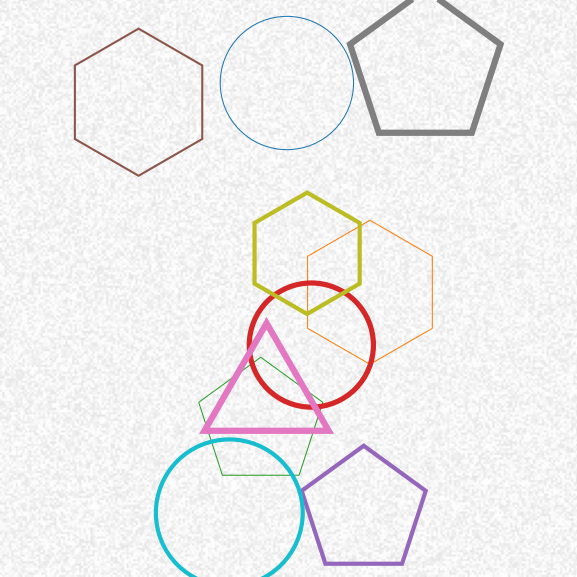[{"shape": "circle", "thickness": 0.5, "radius": 0.58, "center": [0.497, 0.855]}, {"shape": "hexagon", "thickness": 0.5, "radius": 0.62, "center": [0.641, 0.493]}, {"shape": "pentagon", "thickness": 0.5, "radius": 0.56, "center": [0.452, 0.268]}, {"shape": "circle", "thickness": 2.5, "radius": 0.54, "center": [0.539, 0.402]}, {"shape": "pentagon", "thickness": 2, "radius": 0.56, "center": [0.63, 0.114]}, {"shape": "hexagon", "thickness": 1, "radius": 0.64, "center": [0.24, 0.822]}, {"shape": "triangle", "thickness": 3, "radius": 0.62, "center": [0.462, 0.315]}, {"shape": "pentagon", "thickness": 3, "radius": 0.69, "center": [0.736, 0.88]}, {"shape": "hexagon", "thickness": 2, "radius": 0.53, "center": [0.532, 0.561]}, {"shape": "circle", "thickness": 2, "radius": 0.64, "center": [0.397, 0.111]}]